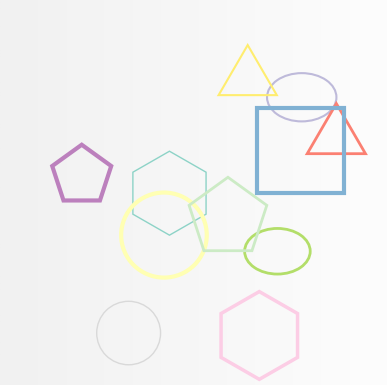[{"shape": "hexagon", "thickness": 1, "radius": 0.55, "center": [0.437, 0.498]}, {"shape": "circle", "thickness": 3, "radius": 0.55, "center": [0.423, 0.389]}, {"shape": "oval", "thickness": 1.5, "radius": 0.45, "center": [0.779, 0.747]}, {"shape": "triangle", "thickness": 2, "radius": 0.43, "center": [0.868, 0.644]}, {"shape": "square", "thickness": 3, "radius": 0.56, "center": [0.775, 0.609]}, {"shape": "oval", "thickness": 2, "radius": 0.42, "center": [0.716, 0.347]}, {"shape": "hexagon", "thickness": 2.5, "radius": 0.57, "center": [0.669, 0.129]}, {"shape": "circle", "thickness": 1, "radius": 0.41, "center": [0.332, 0.135]}, {"shape": "pentagon", "thickness": 3, "radius": 0.4, "center": [0.211, 0.544]}, {"shape": "pentagon", "thickness": 2, "radius": 0.53, "center": [0.588, 0.434]}, {"shape": "triangle", "thickness": 1.5, "radius": 0.43, "center": [0.639, 0.796]}]